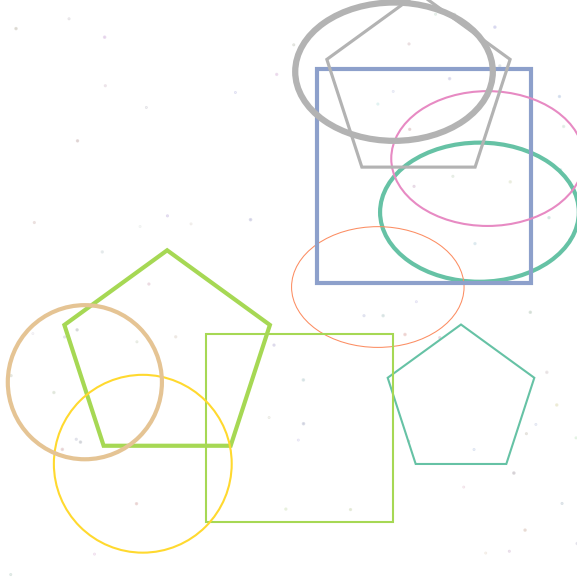[{"shape": "oval", "thickness": 2, "radius": 0.86, "center": [0.83, 0.632]}, {"shape": "pentagon", "thickness": 1, "radius": 0.67, "center": [0.798, 0.304]}, {"shape": "oval", "thickness": 0.5, "radius": 0.75, "center": [0.654, 0.502]}, {"shape": "square", "thickness": 2, "radius": 0.93, "center": [0.735, 0.695]}, {"shape": "oval", "thickness": 1, "radius": 0.83, "center": [0.844, 0.725]}, {"shape": "pentagon", "thickness": 2, "radius": 0.94, "center": [0.289, 0.379]}, {"shape": "square", "thickness": 1, "radius": 0.81, "center": [0.519, 0.258]}, {"shape": "circle", "thickness": 1, "radius": 0.77, "center": [0.247, 0.196]}, {"shape": "circle", "thickness": 2, "radius": 0.67, "center": [0.147, 0.337]}, {"shape": "pentagon", "thickness": 1.5, "radius": 0.83, "center": [0.725, 0.845]}, {"shape": "oval", "thickness": 3, "radius": 0.86, "center": [0.682, 0.875]}]